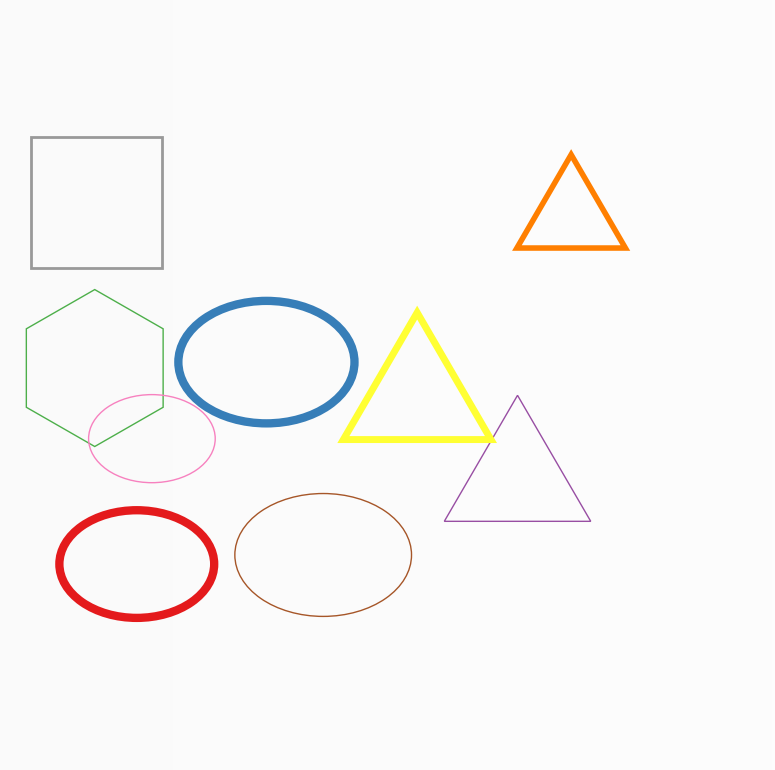[{"shape": "oval", "thickness": 3, "radius": 0.5, "center": [0.176, 0.267]}, {"shape": "oval", "thickness": 3, "radius": 0.57, "center": [0.344, 0.53]}, {"shape": "hexagon", "thickness": 0.5, "radius": 0.51, "center": [0.122, 0.522]}, {"shape": "triangle", "thickness": 0.5, "radius": 0.55, "center": [0.668, 0.378]}, {"shape": "triangle", "thickness": 2, "radius": 0.4, "center": [0.737, 0.718]}, {"shape": "triangle", "thickness": 2.5, "radius": 0.55, "center": [0.538, 0.484]}, {"shape": "oval", "thickness": 0.5, "radius": 0.57, "center": [0.417, 0.279]}, {"shape": "oval", "thickness": 0.5, "radius": 0.41, "center": [0.196, 0.43]}, {"shape": "square", "thickness": 1, "radius": 0.42, "center": [0.124, 0.737]}]